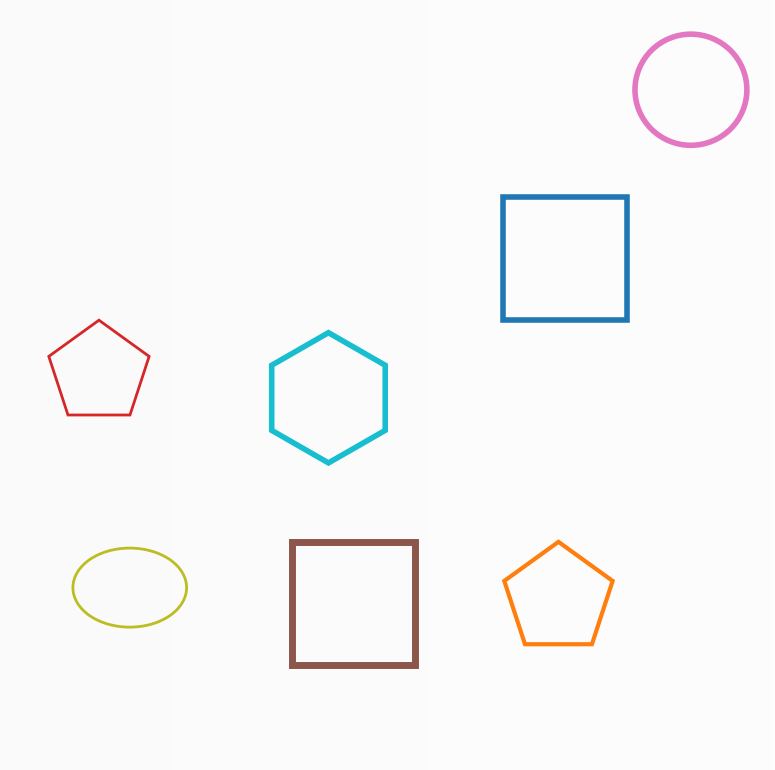[{"shape": "square", "thickness": 2, "radius": 0.4, "center": [0.729, 0.664]}, {"shape": "pentagon", "thickness": 1.5, "radius": 0.37, "center": [0.721, 0.223]}, {"shape": "pentagon", "thickness": 1, "radius": 0.34, "center": [0.128, 0.516]}, {"shape": "square", "thickness": 2.5, "radius": 0.4, "center": [0.456, 0.216]}, {"shape": "circle", "thickness": 2, "radius": 0.36, "center": [0.892, 0.883]}, {"shape": "oval", "thickness": 1, "radius": 0.37, "center": [0.167, 0.237]}, {"shape": "hexagon", "thickness": 2, "radius": 0.42, "center": [0.424, 0.483]}]